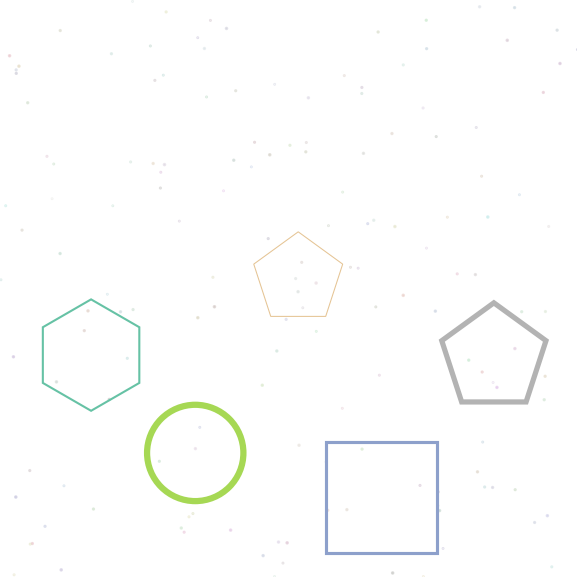[{"shape": "hexagon", "thickness": 1, "radius": 0.48, "center": [0.158, 0.384]}, {"shape": "square", "thickness": 1.5, "radius": 0.48, "center": [0.66, 0.137]}, {"shape": "circle", "thickness": 3, "radius": 0.42, "center": [0.338, 0.215]}, {"shape": "pentagon", "thickness": 0.5, "radius": 0.4, "center": [0.516, 0.517]}, {"shape": "pentagon", "thickness": 2.5, "radius": 0.47, "center": [0.855, 0.38]}]